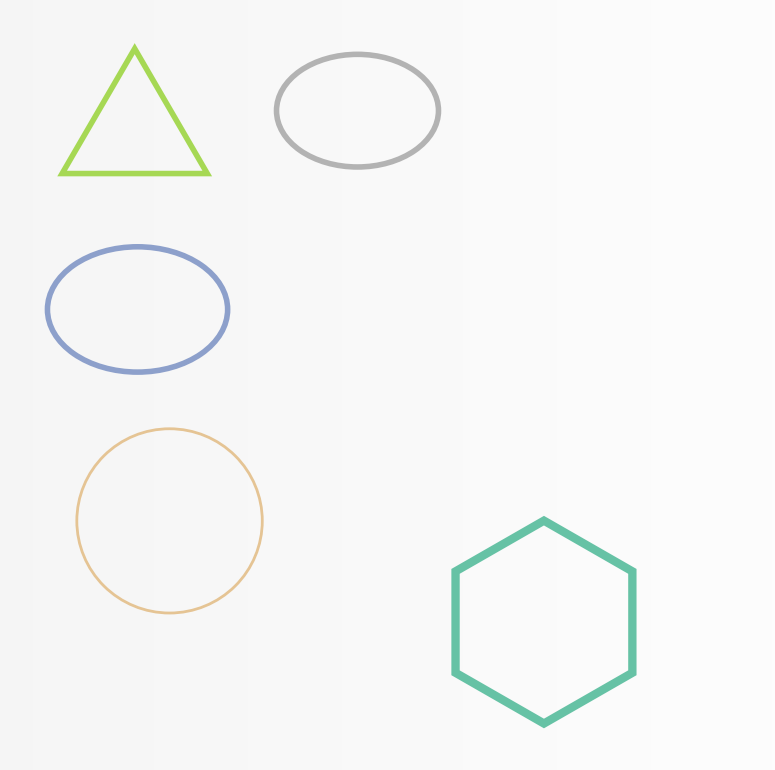[{"shape": "hexagon", "thickness": 3, "radius": 0.66, "center": [0.702, 0.192]}, {"shape": "oval", "thickness": 2, "radius": 0.58, "center": [0.177, 0.598]}, {"shape": "triangle", "thickness": 2, "radius": 0.54, "center": [0.174, 0.829]}, {"shape": "circle", "thickness": 1, "radius": 0.6, "center": [0.219, 0.324]}, {"shape": "oval", "thickness": 2, "radius": 0.52, "center": [0.461, 0.856]}]